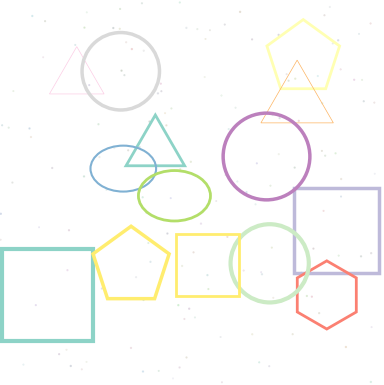[{"shape": "square", "thickness": 3, "radius": 0.59, "center": [0.124, 0.234]}, {"shape": "triangle", "thickness": 2, "radius": 0.44, "center": [0.403, 0.613]}, {"shape": "pentagon", "thickness": 2, "radius": 0.5, "center": [0.788, 0.85]}, {"shape": "square", "thickness": 2.5, "radius": 0.55, "center": [0.874, 0.401]}, {"shape": "hexagon", "thickness": 2, "radius": 0.44, "center": [0.849, 0.234]}, {"shape": "oval", "thickness": 1.5, "radius": 0.43, "center": [0.32, 0.562]}, {"shape": "triangle", "thickness": 0.5, "radius": 0.54, "center": [0.772, 0.735]}, {"shape": "oval", "thickness": 2, "radius": 0.47, "center": [0.453, 0.492]}, {"shape": "triangle", "thickness": 0.5, "radius": 0.41, "center": [0.199, 0.797]}, {"shape": "circle", "thickness": 2.5, "radius": 0.5, "center": [0.314, 0.815]}, {"shape": "circle", "thickness": 2.5, "radius": 0.56, "center": [0.692, 0.594]}, {"shape": "circle", "thickness": 3, "radius": 0.51, "center": [0.7, 0.316]}, {"shape": "square", "thickness": 2, "radius": 0.4, "center": [0.539, 0.313]}, {"shape": "pentagon", "thickness": 2.5, "radius": 0.52, "center": [0.34, 0.308]}]